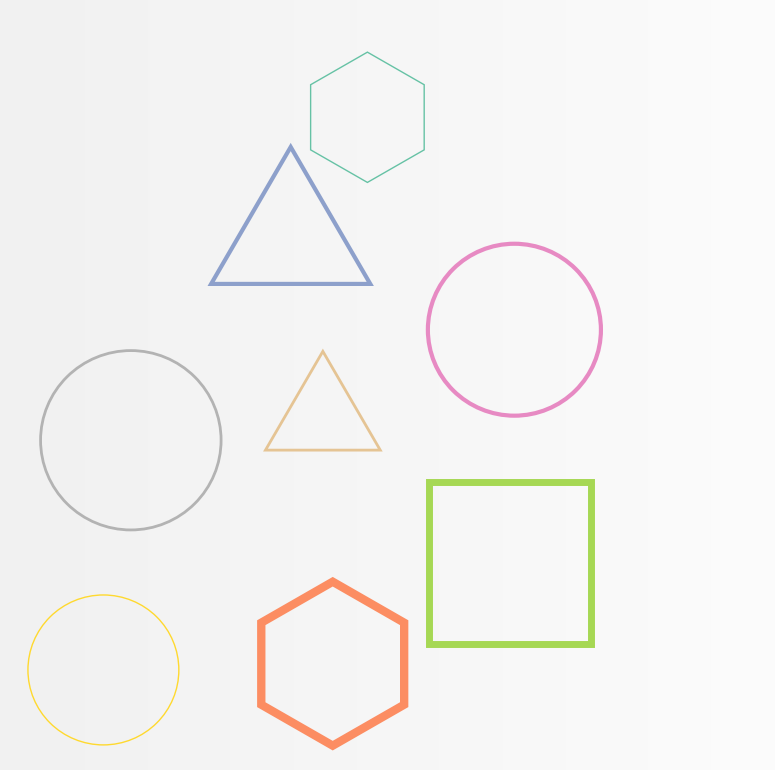[{"shape": "hexagon", "thickness": 0.5, "radius": 0.42, "center": [0.474, 0.848]}, {"shape": "hexagon", "thickness": 3, "radius": 0.53, "center": [0.429, 0.138]}, {"shape": "triangle", "thickness": 1.5, "radius": 0.59, "center": [0.375, 0.691]}, {"shape": "circle", "thickness": 1.5, "radius": 0.56, "center": [0.664, 0.572]}, {"shape": "square", "thickness": 2.5, "radius": 0.52, "center": [0.658, 0.269]}, {"shape": "circle", "thickness": 0.5, "radius": 0.49, "center": [0.133, 0.13]}, {"shape": "triangle", "thickness": 1, "radius": 0.43, "center": [0.417, 0.458]}, {"shape": "circle", "thickness": 1, "radius": 0.58, "center": [0.169, 0.428]}]